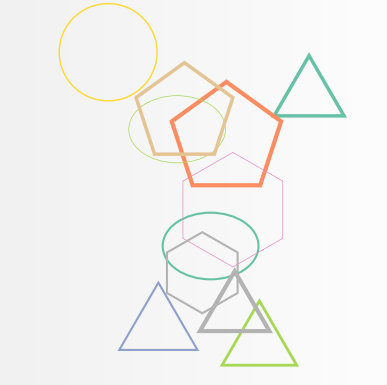[{"shape": "oval", "thickness": 1.5, "radius": 0.62, "center": [0.543, 0.361]}, {"shape": "triangle", "thickness": 2.5, "radius": 0.52, "center": [0.798, 0.751]}, {"shape": "pentagon", "thickness": 3, "radius": 0.74, "center": [0.584, 0.639]}, {"shape": "triangle", "thickness": 1.5, "radius": 0.58, "center": [0.409, 0.149]}, {"shape": "hexagon", "thickness": 0.5, "radius": 0.74, "center": [0.601, 0.455]}, {"shape": "triangle", "thickness": 2, "radius": 0.56, "center": [0.669, 0.107]}, {"shape": "oval", "thickness": 0.5, "radius": 0.62, "center": [0.457, 0.664]}, {"shape": "circle", "thickness": 1, "radius": 0.63, "center": [0.279, 0.864]}, {"shape": "pentagon", "thickness": 2.5, "radius": 0.66, "center": [0.476, 0.706]}, {"shape": "triangle", "thickness": 3, "radius": 0.52, "center": [0.606, 0.192]}, {"shape": "hexagon", "thickness": 1.5, "radius": 0.53, "center": [0.522, 0.292]}]